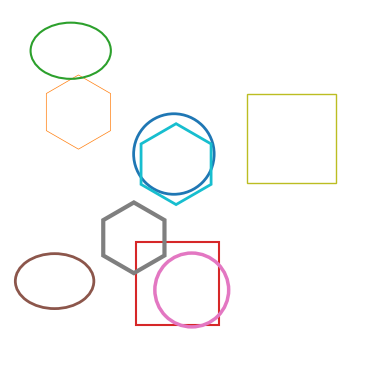[{"shape": "circle", "thickness": 2, "radius": 0.52, "center": [0.452, 0.6]}, {"shape": "hexagon", "thickness": 0.5, "radius": 0.48, "center": [0.204, 0.709]}, {"shape": "oval", "thickness": 1.5, "radius": 0.52, "center": [0.184, 0.868]}, {"shape": "square", "thickness": 1.5, "radius": 0.54, "center": [0.461, 0.264]}, {"shape": "oval", "thickness": 2, "radius": 0.51, "center": [0.142, 0.27]}, {"shape": "circle", "thickness": 2.5, "radius": 0.48, "center": [0.498, 0.247]}, {"shape": "hexagon", "thickness": 3, "radius": 0.46, "center": [0.348, 0.382]}, {"shape": "square", "thickness": 1, "radius": 0.58, "center": [0.758, 0.641]}, {"shape": "hexagon", "thickness": 2, "radius": 0.53, "center": [0.457, 0.574]}]